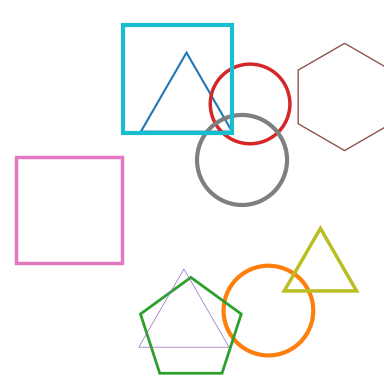[{"shape": "triangle", "thickness": 1.5, "radius": 0.68, "center": [0.484, 0.726]}, {"shape": "circle", "thickness": 3, "radius": 0.58, "center": [0.697, 0.193]}, {"shape": "pentagon", "thickness": 2, "radius": 0.69, "center": [0.496, 0.142]}, {"shape": "circle", "thickness": 2.5, "radius": 0.52, "center": [0.65, 0.73]}, {"shape": "triangle", "thickness": 0.5, "radius": 0.68, "center": [0.478, 0.166]}, {"shape": "hexagon", "thickness": 1, "radius": 0.7, "center": [0.895, 0.748]}, {"shape": "square", "thickness": 2.5, "radius": 0.69, "center": [0.179, 0.454]}, {"shape": "circle", "thickness": 3, "radius": 0.58, "center": [0.629, 0.584]}, {"shape": "triangle", "thickness": 2.5, "radius": 0.54, "center": [0.832, 0.299]}, {"shape": "square", "thickness": 3, "radius": 0.7, "center": [0.461, 0.795]}]